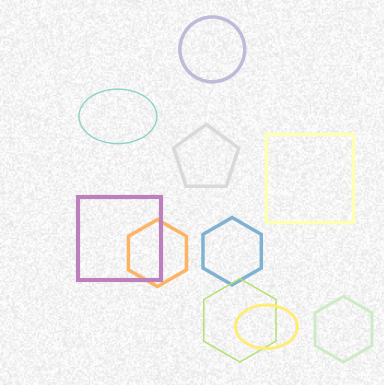[{"shape": "oval", "thickness": 1, "radius": 0.51, "center": [0.306, 0.698]}, {"shape": "square", "thickness": 2.5, "radius": 0.57, "center": [0.805, 0.538]}, {"shape": "circle", "thickness": 2.5, "radius": 0.42, "center": [0.551, 0.872]}, {"shape": "hexagon", "thickness": 2.5, "radius": 0.44, "center": [0.603, 0.347]}, {"shape": "hexagon", "thickness": 2.5, "radius": 0.44, "center": [0.409, 0.343]}, {"shape": "hexagon", "thickness": 1, "radius": 0.54, "center": [0.623, 0.168]}, {"shape": "pentagon", "thickness": 2.5, "radius": 0.44, "center": [0.535, 0.588]}, {"shape": "square", "thickness": 3, "radius": 0.54, "center": [0.311, 0.379]}, {"shape": "hexagon", "thickness": 2, "radius": 0.43, "center": [0.892, 0.145]}, {"shape": "oval", "thickness": 2, "radius": 0.4, "center": [0.692, 0.151]}]